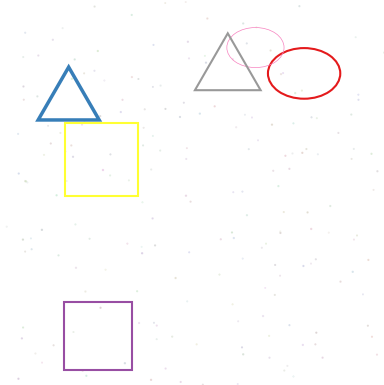[{"shape": "oval", "thickness": 1.5, "radius": 0.47, "center": [0.79, 0.809]}, {"shape": "triangle", "thickness": 2.5, "radius": 0.46, "center": [0.178, 0.734]}, {"shape": "square", "thickness": 1.5, "radius": 0.45, "center": [0.254, 0.127]}, {"shape": "square", "thickness": 1.5, "radius": 0.48, "center": [0.264, 0.586]}, {"shape": "oval", "thickness": 0.5, "radius": 0.37, "center": [0.663, 0.876]}, {"shape": "triangle", "thickness": 1.5, "radius": 0.49, "center": [0.592, 0.815]}]